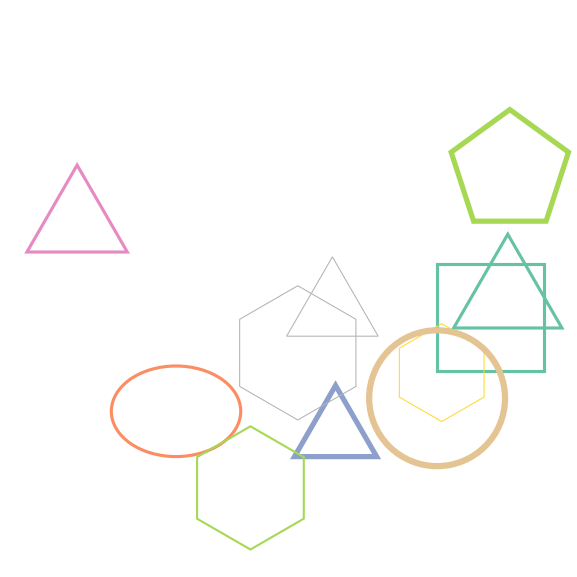[{"shape": "triangle", "thickness": 1.5, "radius": 0.54, "center": [0.879, 0.485]}, {"shape": "square", "thickness": 1.5, "radius": 0.46, "center": [0.849, 0.449]}, {"shape": "oval", "thickness": 1.5, "radius": 0.56, "center": [0.305, 0.287]}, {"shape": "triangle", "thickness": 2.5, "radius": 0.41, "center": [0.581, 0.25]}, {"shape": "triangle", "thickness": 1.5, "radius": 0.5, "center": [0.134, 0.613]}, {"shape": "hexagon", "thickness": 1, "radius": 0.53, "center": [0.434, 0.154]}, {"shape": "pentagon", "thickness": 2.5, "radius": 0.53, "center": [0.883, 0.703]}, {"shape": "hexagon", "thickness": 0.5, "radius": 0.42, "center": [0.765, 0.354]}, {"shape": "circle", "thickness": 3, "radius": 0.59, "center": [0.757, 0.31]}, {"shape": "hexagon", "thickness": 0.5, "radius": 0.58, "center": [0.516, 0.388]}, {"shape": "triangle", "thickness": 0.5, "radius": 0.46, "center": [0.576, 0.463]}]